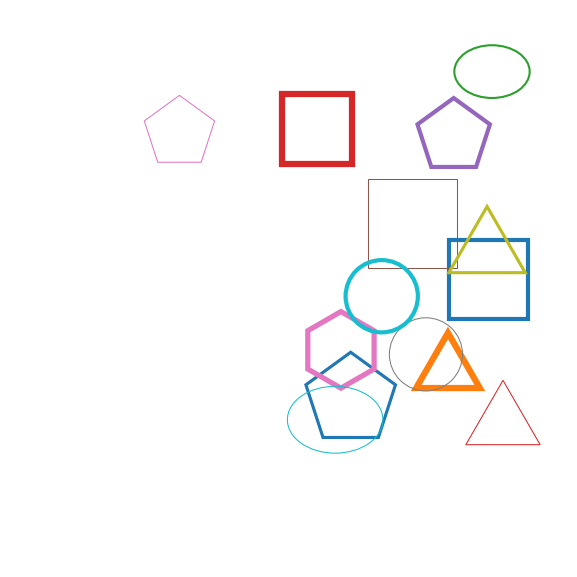[{"shape": "square", "thickness": 2, "radius": 0.34, "center": [0.846, 0.515]}, {"shape": "pentagon", "thickness": 1.5, "radius": 0.41, "center": [0.607, 0.308]}, {"shape": "triangle", "thickness": 3, "radius": 0.32, "center": [0.776, 0.359]}, {"shape": "oval", "thickness": 1, "radius": 0.33, "center": [0.852, 0.875]}, {"shape": "triangle", "thickness": 0.5, "radius": 0.37, "center": [0.871, 0.266]}, {"shape": "square", "thickness": 3, "radius": 0.3, "center": [0.549, 0.776]}, {"shape": "pentagon", "thickness": 2, "radius": 0.33, "center": [0.786, 0.763]}, {"shape": "square", "thickness": 0.5, "radius": 0.38, "center": [0.714, 0.612]}, {"shape": "pentagon", "thickness": 0.5, "radius": 0.32, "center": [0.311, 0.77]}, {"shape": "hexagon", "thickness": 2.5, "radius": 0.33, "center": [0.59, 0.393]}, {"shape": "circle", "thickness": 0.5, "radius": 0.32, "center": [0.738, 0.386]}, {"shape": "triangle", "thickness": 1.5, "radius": 0.38, "center": [0.843, 0.565]}, {"shape": "circle", "thickness": 2, "radius": 0.31, "center": [0.661, 0.486]}, {"shape": "oval", "thickness": 0.5, "radius": 0.41, "center": [0.58, 0.272]}]